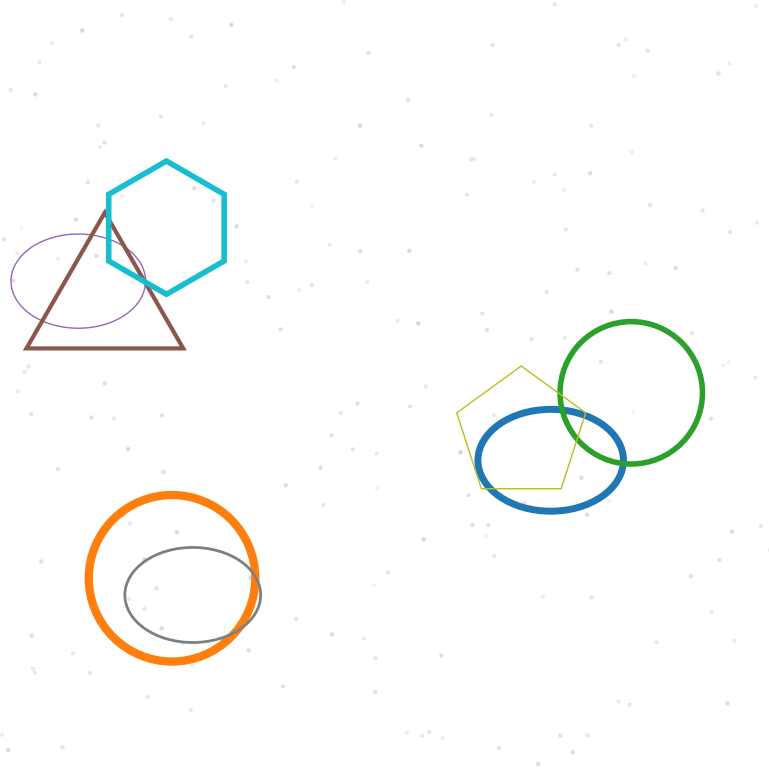[{"shape": "oval", "thickness": 2.5, "radius": 0.47, "center": [0.715, 0.402]}, {"shape": "circle", "thickness": 3, "radius": 0.54, "center": [0.223, 0.249]}, {"shape": "circle", "thickness": 2, "radius": 0.46, "center": [0.82, 0.49]}, {"shape": "oval", "thickness": 0.5, "radius": 0.44, "center": [0.102, 0.635]}, {"shape": "triangle", "thickness": 1.5, "radius": 0.59, "center": [0.136, 0.606]}, {"shape": "oval", "thickness": 1, "radius": 0.44, "center": [0.25, 0.227]}, {"shape": "pentagon", "thickness": 0.5, "radius": 0.44, "center": [0.677, 0.437]}, {"shape": "hexagon", "thickness": 2, "radius": 0.43, "center": [0.216, 0.704]}]